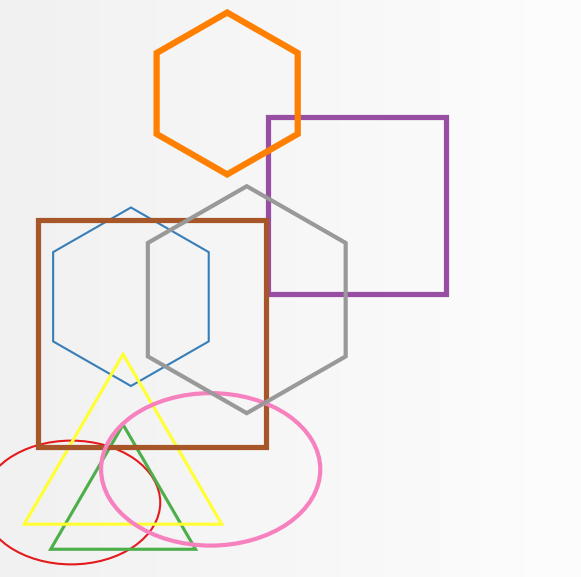[{"shape": "oval", "thickness": 1, "radius": 0.77, "center": [0.123, 0.129]}, {"shape": "hexagon", "thickness": 1, "radius": 0.77, "center": [0.225, 0.485]}, {"shape": "triangle", "thickness": 1.5, "radius": 0.72, "center": [0.212, 0.12]}, {"shape": "square", "thickness": 2.5, "radius": 0.77, "center": [0.615, 0.643]}, {"shape": "hexagon", "thickness": 3, "radius": 0.7, "center": [0.391, 0.837]}, {"shape": "triangle", "thickness": 1.5, "radius": 0.98, "center": [0.212, 0.19]}, {"shape": "square", "thickness": 2.5, "radius": 0.98, "center": [0.261, 0.421]}, {"shape": "oval", "thickness": 2, "radius": 0.94, "center": [0.362, 0.186]}, {"shape": "hexagon", "thickness": 2, "radius": 0.98, "center": [0.425, 0.48]}]